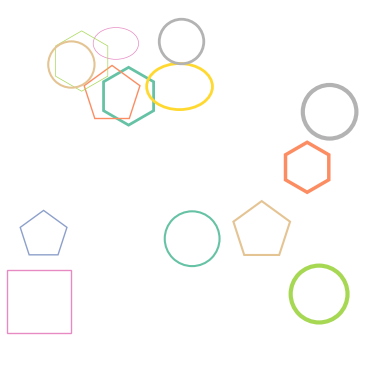[{"shape": "hexagon", "thickness": 2, "radius": 0.38, "center": [0.334, 0.75]}, {"shape": "circle", "thickness": 1.5, "radius": 0.36, "center": [0.499, 0.38]}, {"shape": "pentagon", "thickness": 1, "radius": 0.38, "center": [0.291, 0.754]}, {"shape": "hexagon", "thickness": 2.5, "radius": 0.32, "center": [0.798, 0.565]}, {"shape": "pentagon", "thickness": 1, "radius": 0.32, "center": [0.113, 0.39]}, {"shape": "oval", "thickness": 0.5, "radius": 0.29, "center": [0.301, 0.887]}, {"shape": "square", "thickness": 1, "radius": 0.41, "center": [0.101, 0.217]}, {"shape": "hexagon", "thickness": 0.5, "radius": 0.39, "center": [0.212, 0.841]}, {"shape": "circle", "thickness": 3, "radius": 0.37, "center": [0.829, 0.236]}, {"shape": "oval", "thickness": 2, "radius": 0.43, "center": [0.466, 0.775]}, {"shape": "circle", "thickness": 1.5, "radius": 0.3, "center": [0.185, 0.832]}, {"shape": "pentagon", "thickness": 1.5, "radius": 0.39, "center": [0.68, 0.4]}, {"shape": "circle", "thickness": 3, "radius": 0.35, "center": [0.856, 0.71]}, {"shape": "circle", "thickness": 2, "radius": 0.29, "center": [0.471, 0.892]}]